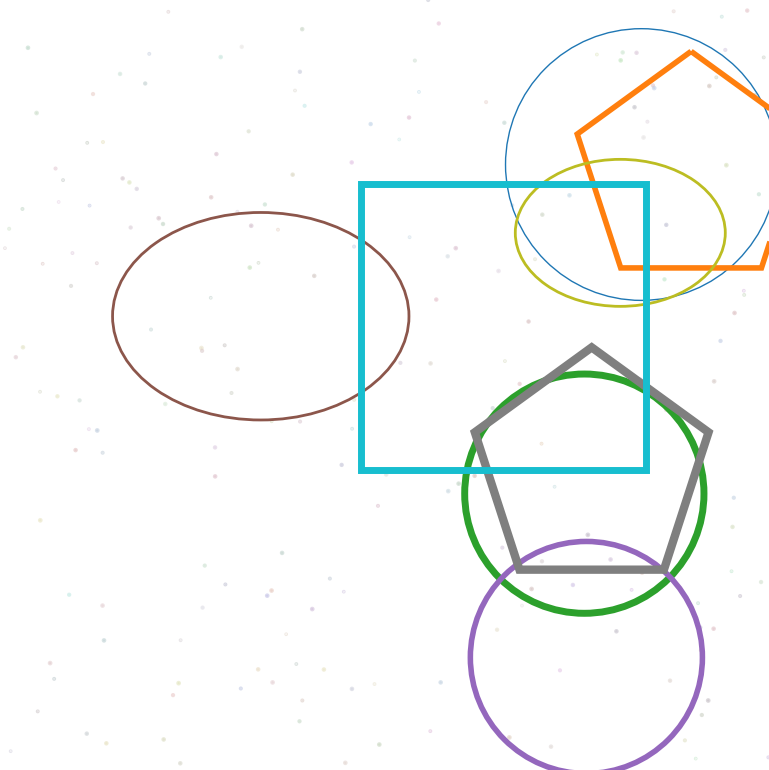[{"shape": "circle", "thickness": 0.5, "radius": 0.88, "center": [0.833, 0.786]}, {"shape": "pentagon", "thickness": 2, "radius": 0.78, "center": [0.898, 0.778]}, {"shape": "circle", "thickness": 2.5, "radius": 0.78, "center": [0.759, 0.359]}, {"shape": "circle", "thickness": 2, "radius": 0.75, "center": [0.762, 0.146]}, {"shape": "oval", "thickness": 1, "radius": 0.96, "center": [0.339, 0.589]}, {"shape": "pentagon", "thickness": 3, "radius": 0.8, "center": [0.768, 0.389]}, {"shape": "oval", "thickness": 1, "radius": 0.68, "center": [0.806, 0.698]}, {"shape": "square", "thickness": 2.5, "radius": 0.93, "center": [0.654, 0.575]}]